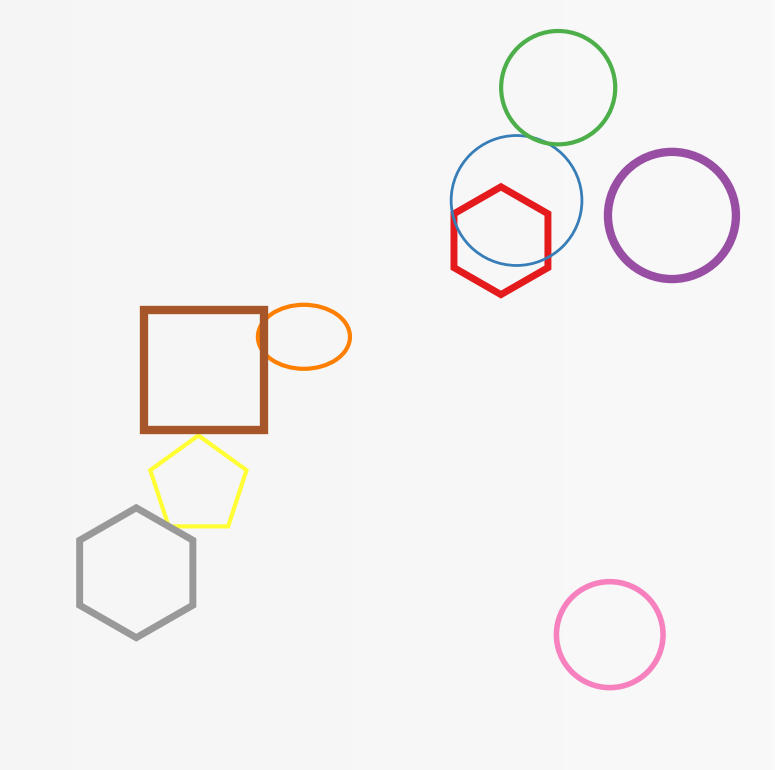[{"shape": "hexagon", "thickness": 2.5, "radius": 0.35, "center": [0.646, 0.687]}, {"shape": "circle", "thickness": 1, "radius": 0.42, "center": [0.666, 0.74]}, {"shape": "circle", "thickness": 1.5, "radius": 0.37, "center": [0.72, 0.886]}, {"shape": "circle", "thickness": 3, "radius": 0.41, "center": [0.867, 0.72]}, {"shape": "oval", "thickness": 1.5, "radius": 0.3, "center": [0.392, 0.563]}, {"shape": "pentagon", "thickness": 1.5, "radius": 0.33, "center": [0.256, 0.369]}, {"shape": "square", "thickness": 3, "radius": 0.39, "center": [0.263, 0.519]}, {"shape": "circle", "thickness": 2, "radius": 0.34, "center": [0.787, 0.176]}, {"shape": "hexagon", "thickness": 2.5, "radius": 0.42, "center": [0.176, 0.256]}]